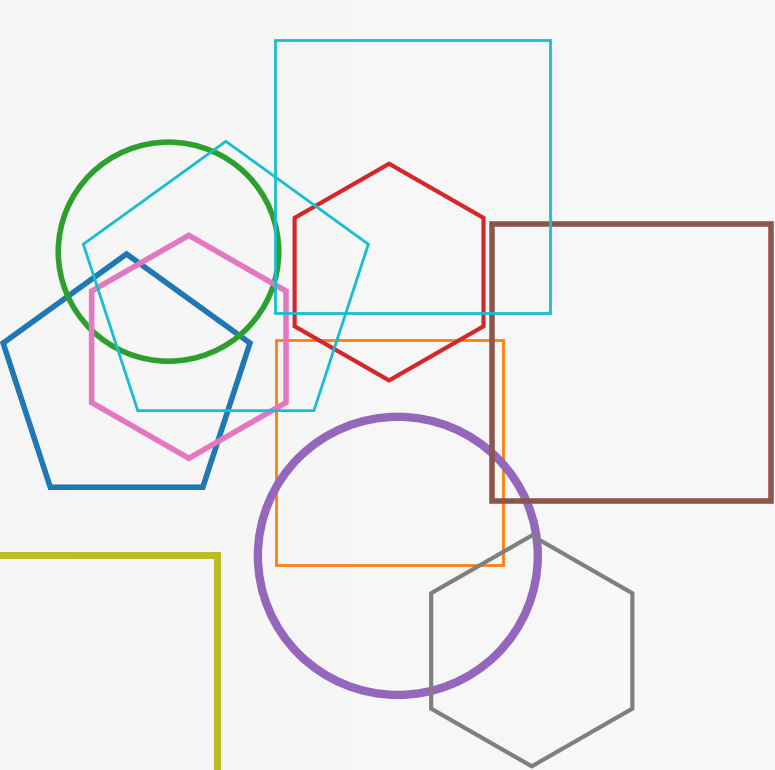[{"shape": "pentagon", "thickness": 2, "radius": 0.84, "center": [0.163, 0.503]}, {"shape": "square", "thickness": 1, "radius": 0.73, "center": [0.502, 0.412]}, {"shape": "circle", "thickness": 2, "radius": 0.71, "center": [0.217, 0.673]}, {"shape": "hexagon", "thickness": 1.5, "radius": 0.7, "center": [0.502, 0.647]}, {"shape": "circle", "thickness": 3, "radius": 0.9, "center": [0.513, 0.278]}, {"shape": "square", "thickness": 2, "radius": 0.9, "center": [0.815, 0.529]}, {"shape": "hexagon", "thickness": 2, "radius": 0.72, "center": [0.244, 0.55]}, {"shape": "hexagon", "thickness": 1.5, "radius": 0.75, "center": [0.686, 0.155]}, {"shape": "square", "thickness": 2.5, "radius": 0.84, "center": [0.113, 0.113]}, {"shape": "square", "thickness": 1, "radius": 0.89, "center": [0.533, 0.771]}, {"shape": "pentagon", "thickness": 1, "radius": 0.97, "center": [0.291, 0.623]}]